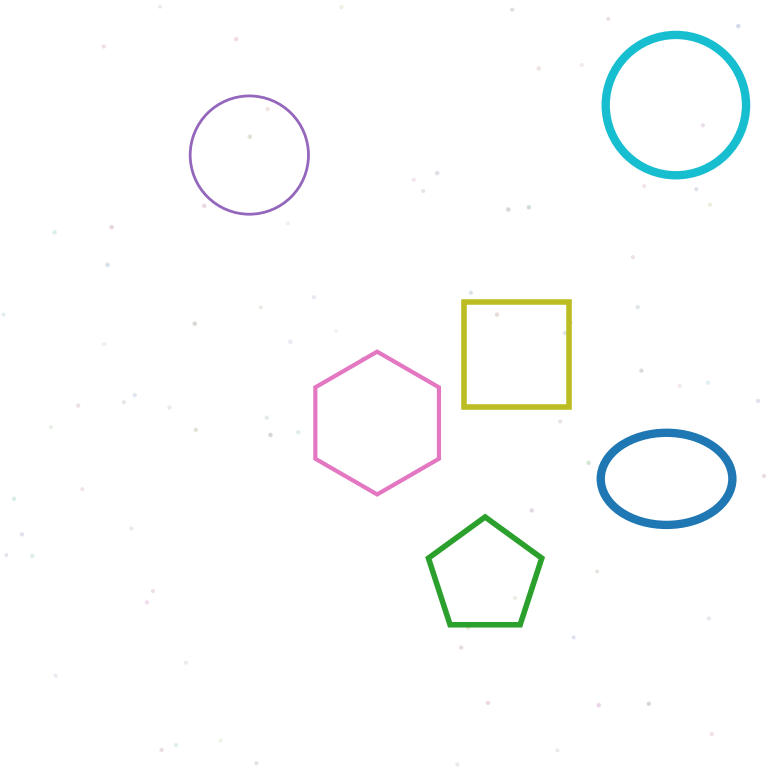[{"shape": "oval", "thickness": 3, "radius": 0.43, "center": [0.866, 0.378]}, {"shape": "pentagon", "thickness": 2, "radius": 0.39, "center": [0.63, 0.251]}, {"shape": "circle", "thickness": 1, "radius": 0.38, "center": [0.324, 0.799]}, {"shape": "hexagon", "thickness": 1.5, "radius": 0.46, "center": [0.49, 0.451]}, {"shape": "square", "thickness": 2, "radius": 0.34, "center": [0.67, 0.54]}, {"shape": "circle", "thickness": 3, "radius": 0.46, "center": [0.878, 0.864]}]